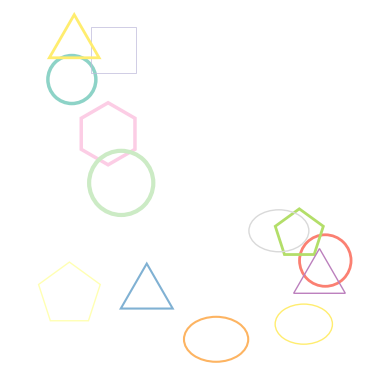[{"shape": "circle", "thickness": 2.5, "radius": 0.31, "center": [0.187, 0.793]}, {"shape": "pentagon", "thickness": 1, "radius": 0.42, "center": [0.18, 0.235]}, {"shape": "square", "thickness": 0.5, "radius": 0.3, "center": [0.295, 0.869]}, {"shape": "circle", "thickness": 2, "radius": 0.33, "center": [0.845, 0.323]}, {"shape": "triangle", "thickness": 1.5, "radius": 0.39, "center": [0.381, 0.237]}, {"shape": "oval", "thickness": 1.5, "radius": 0.42, "center": [0.561, 0.119]}, {"shape": "pentagon", "thickness": 2, "radius": 0.33, "center": [0.777, 0.392]}, {"shape": "hexagon", "thickness": 2.5, "radius": 0.4, "center": [0.281, 0.653]}, {"shape": "oval", "thickness": 1, "radius": 0.39, "center": [0.724, 0.401]}, {"shape": "triangle", "thickness": 1, "radius": 0.39, "center": [0.83, 0.277]}, {"shape": "circle", "thickness": 3, "radius": 0.42, "center": [0.315, 0.525]}, {"shape": "triangle", "thickness": 2, "radius": 0.37, "center": [0.193, 0.887]}, {"shape": "oval", "thickness": 1, "radius": 0.37, "center": [0.789, 0.158]}]